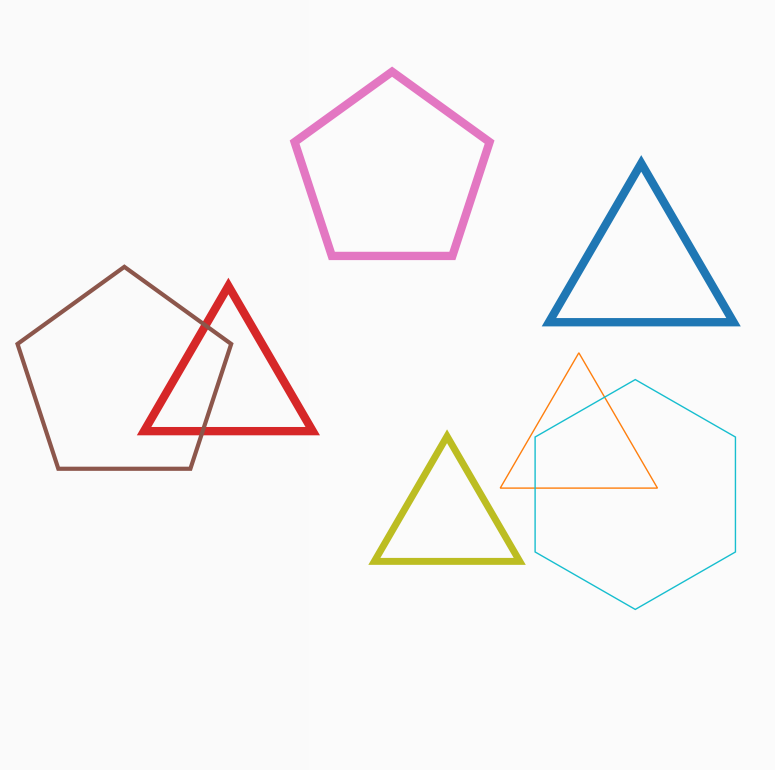[{"shape": "triangle", "thickness": 3, "radius": 0.69, "center": [0.827, 0.65]}, {"shape": "triangle", "thickness": 0.5, "radius": 0.59, "center": [0.747, 0.425]}, {"shape": "triangle", "thickness": 3, "radius": 0.63, "center": [0.295, 0.503]}, {"shape": "pentagon", "thickness": 1.5, "radius": 0.72, "center": [0.16, 0.508]}, {"shape": "pentagon", "thickness": 3, "radius": 0.66, "center": [0.506, 0.775]}, {"shape": "triangle", "thickness": 2.5, "radius": 0.54, "center": [0.577, 0.325]}, {"shape": "hexagon", "thickness": 0.5, "radius": 0.75, "center": [0.82, 0.358]}]